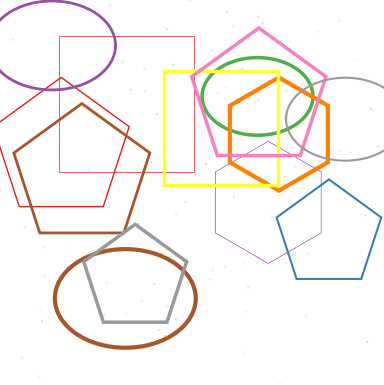[{"shape": "pentagon", "thickness": 1, "radius": 0.93, "center": [0.159, 0.613]}, {"shape": "square", "thickness": 0.5, "radius": 0.88, "center": [0.329, 0.73]}, {"shape": "pentagon", "thickness": 1.5, "radius": 0.71, "center": [0.854, 0.391]}, {"shape": "oval", "thickness": 2.5, "radius": 0.72, "center": [0.669, 0.75]}, {"shape": "oval", "thickness": 2, "radius": 0.82, "center": [0.135, 0.882]}, {"shape": "hexagon", "thickness": 0.5, "radius": 0.79, "center": [0.697, 0.474]}, {"shape": "hexagon", "thickness": 3, "radius": 0.74, "center": [0.724, 0.652]}, {"shape": "square", "thickness": 2.5, "radius": 0.74, "center": [0.575, 0.667]}, {"shape": "pentagon", "thickness": 2, "radius": 0.93, "center": [0.213, 0.545]}, {"shape": "oval", "thickness": 3, "radius": 0.91, "center": [0.325, 0.225]}, {"shape": "pentagon", "thickness": 2.5, "radius": 0.92, "center": [0.672, 0.744]}, {"shape": "oval", "thickness": 1.5, "radius": 0.77, "center": [0.897, 0.69]}, {"shape": "pentagon", "thickness": 2.5, "radius": 0.7, "center": [0.351, 0.277]}]